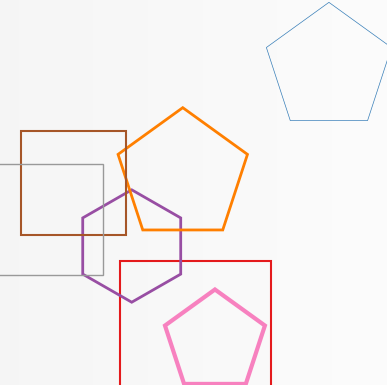[{"shape": "square", "thickness": 1.5, "radius": 0.97, "center": [0.504, 0.127]}, {"shape": "pentagon", "thickness": 0.5, "radius": 0.85, "center": [0.849, 0.824]}, {"shape": "hexagon", "thickness": 2, "radius": 0.73, "center": [0.34, 0.361]}, {"shape": "pentagon", "thickness": 2, "radius": 0.88, "center": [0.472, 0.545]}, {"shape": "square", "thickness": 1.5, "radius": 0.68, "center": [0.191, 0.525]}, {"shape": "pentagon", "thickness": 3, "radius": 0.68, "center": [0.555, 0.112]}, {"shape": "square", "thickness": 1, "radius": 0.72, "center": [0.121, 0.429]}]